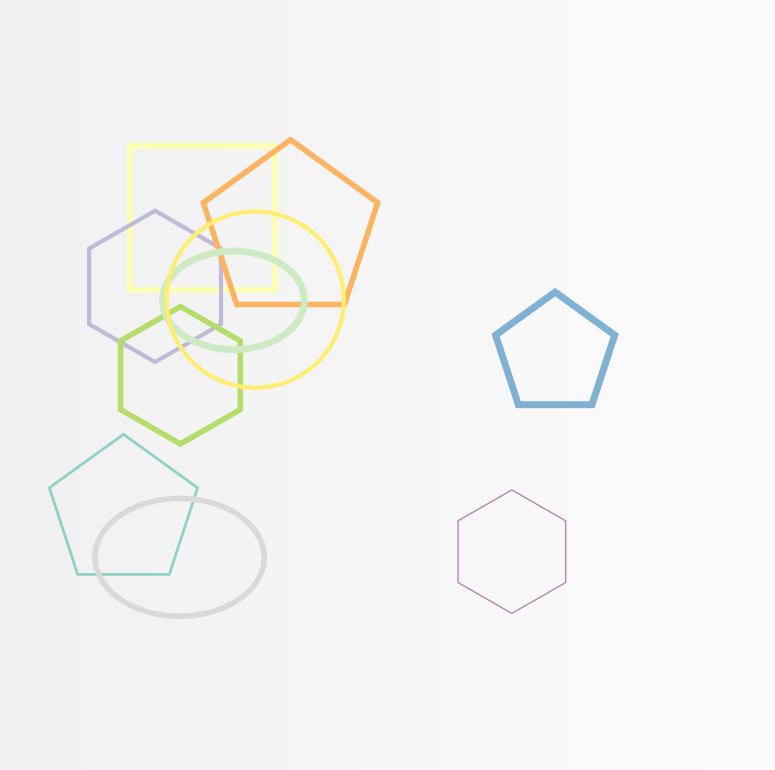[{"shape": "pentagon", "thickness": 1, "radius": 0.5, "center": [0.159, 0.335]}, {"shape": "square", "thickness": 2, "radius": 0.47, "center": [0.261, 0.717]}, {"shape": "hexagon", "thickness": 1.5, "radius": 0.49, "center": [0.2, 0.628]}, {"shape": "pentagon", "thickness": 2.5, "radius": 0.4, "center": [0.716, 0.54]}, {"shape": "pentagon", "thickness": 2, "radius": 0.59, "center": [0.375, 0.7]}, {"shape": "hexagon", "thickness": 2, "radius": 0.45, "center": [0.233, 0.513]}, {"shape": "oval", "thickness": 2, "radius": 0.55, "center": [0.232, 0.276]}, {"shape": "hexagon", "thickness": 0.5, "radius": 0.4, "center": [0.66, 0.284]}, {"shape": "oval", "thickness": 2.5, "radius": 0.46, "center": [0.301, 0.61]}, {"shape": "circle", "thickness": 1.5, "radius": 0.57, "center": [0.329, 0.611]}]